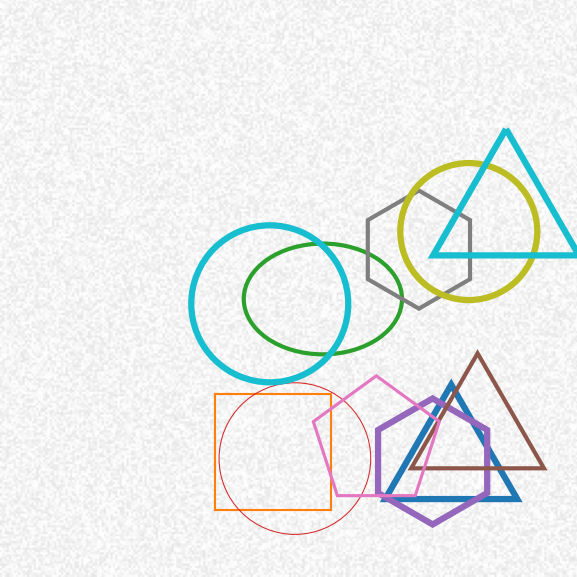[{"shape": "triangle", "thickness": 3, "radius": 0.66, "center": [0.781, 0.201]}, {"shape": "square", "thickness": 1, "radius": 0.5, "center": [0.473, 0.216]}, {"shape": "oval", "thickness": 2, "radius": 0.68, "center": [0.559, 0.481]}, {"shape": "circle", "thickness": 0.5, "radius": 0.66, "center": [0.511, 0.205]}, {"shape": "hexagon", "thickness": 3, "radius": 0.55, "center": [0.749, 0.2]}, {"shape": "triangle", "thickness": 2, "radius": 0.66, "center": [0.827, 0.255]}, {"shape": "pentagon", "thickness": 1.5, "radius": 0.57, "center": [0.652, 0.234]}, {"shape": "hexagon", "thickness": 2, "radius": 0.51, "center": [0.725, 0.567]}, {"shape": "circle", "thickness": 3, "radius": 0.59, "center": [0.812, 0.598]}, {"shape": "circle", "thickness": 3, "radius": 0.68, "center": [0.467, 0.473]}, {"shape": "triangle", "thickness": 3, "radius": 0.73, "center": [0.876, 0.63]}]